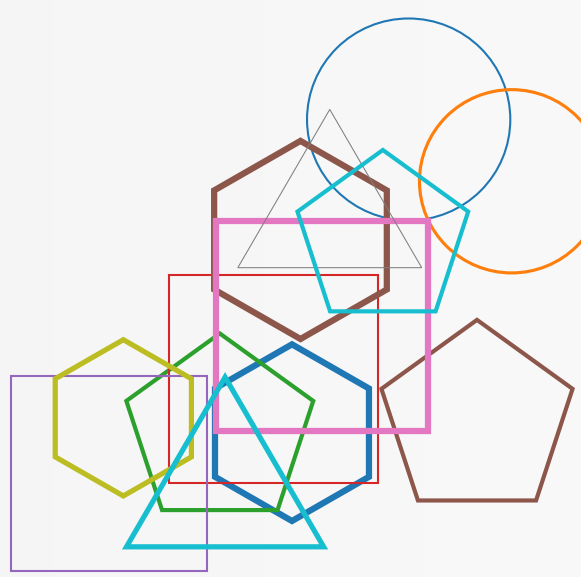[{"shape": "hexagon", "thickness": 3, "radius": 0.76, "center": [0.502, 0.25]}, {"shape": "circle", "thickness": 1, "radius": 0.87, "center": [0.703, 0.792]}, {"shape": "circle", "thickness": 1.5, "radius": 0.79, "center": [0.88, 0.685]}, {"shape": "pentagon", "thickness": 2, "radius": 0.85, "center": [0.378, 0.253]}, {"shape": "square", "thickness": 1, "radius": 0.9, "center": [0.47, 0.342]}, {"shape": "square", "thickness": 1, "radius": 0.84, "center": [0.188, 0.179]}, {"shape": "pentagon", "thickness": 2, "radius": 0.86, "center": [0.821, 0.272]}, {"shape": "hexagon", "thickness": 3, "radius": 0.86, "center": [0.517, 0.584]}, {"shape": "square", "thickness": 3, "radius": 0.91, "center": [0.553, 0.435]}, {"shape": "triangle", "thickness": 0.5, "radius": 0.91, "center": [0.567, 0.627]}, {"shape": "hexagon", "thickness": 2.5, "radius": 0.68, "center": [0.212, 0.276]}, {"shape": "pentagon", "thickness": 2, "radius": 0.77, "center": [0.659, 0.585]}, {"shape": "triangle", "thickness": 2.5, "radius": 0.98, "center": [0.387, 0.15]}]